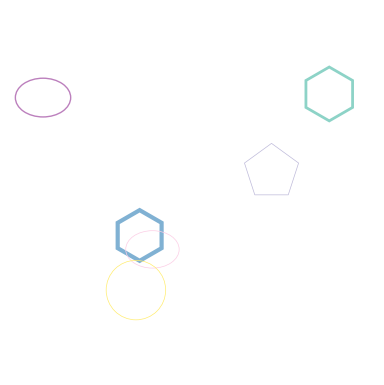[{"shape": "hexagon", "thickness": 2, "radius": 0.35, "center": [0.855, 0.756]}, {"shape": "pentagon", "thickness": 0.5, "radius": 0.37, "center": [0.705, 0.554]}, {"shape": "hexagon", "thickness": 3, "radius": 0.33, "center": [0.363, 0.388]}, {"shape": "oval", "thickness": 0.5, "radius": 0.35, "center": [0.396, 0.352]}, {"shape": "oval", "thickness": 1, "radius": 0.36, "center": [0.112, 0.747]}, {"shape": "circle", "thickness": 0.5, "radius": 0.39, "center": [0.353, 0.247]}]